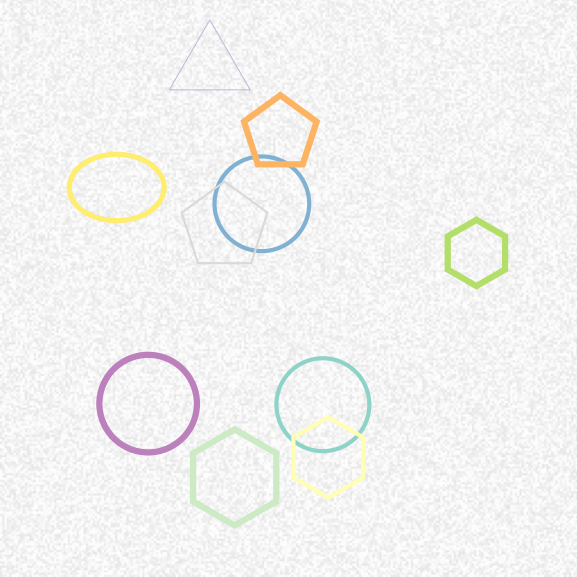[{"shape": "circle", "thickness": 2, "radius": 0.4, "center": [0.559, 0.298]}, {"shape": "hexagon", "thickness": 2, "radius": 0.35, "center": [0.568, 0.207]}, {"shape": "triangle", "thickness": 0.5, "radius": 0.4, "center": [0.363, 0.884]}, {"shape": "circle", "thickness": 2, "radius": 0.41, "center": [0.453, 0.646]}, {"shape": "pentagon", "thickness": 3, "radius": 0.33, "center": [0.485, 0.768]}, {"shape": "hexagon", "thickness": 3, "radius": 0.29, "center": [0.825, 0.561]}, {"shape": "pentagon", "thickness": 1, "radius": 0.39, "center": [0.389, 0.607]}, {"shape": "circle", "thickness": 3, "radius": 0.42, "center": [0.257, 0.3]}, {"shape": "hexagon", "thickness": 3, "radius": 0.42, "center": [0.406, 0.173]}, {"shape": "oval", "thickness": 2.5, "radius": 0.41, "center": [0.202, 0.674]}]